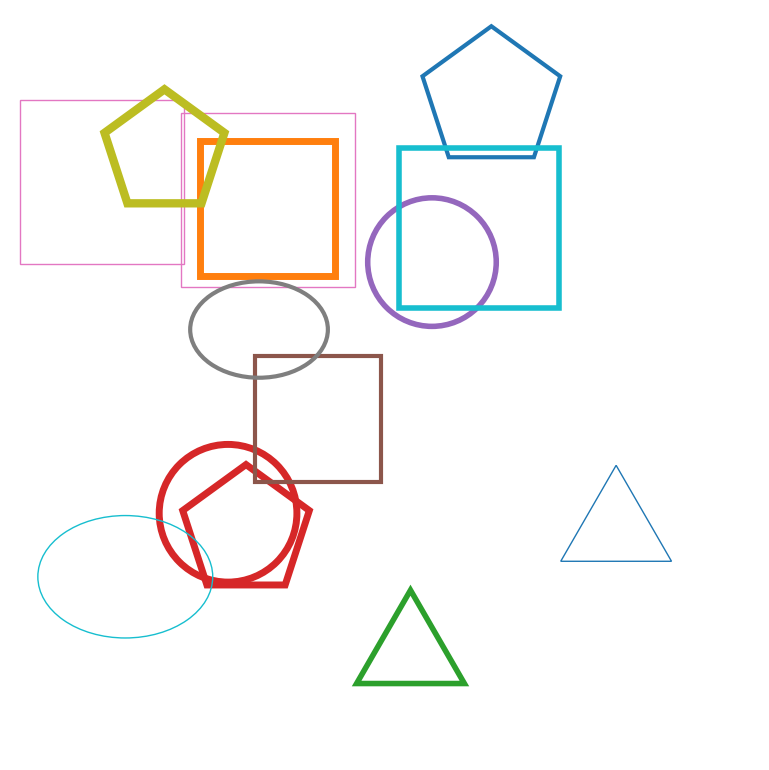[{"shape": "triangle", "thickness": 0.5, "radius": 0.42, "center": [0.8, 0.313]}, {"shape": "pentagon", "thickness": 1.5, "radius": 0.47, "center": [0.638, 0.872]}, {"shape": "square", "thickness": 2.5, "radius": 0.44, "center": [0.347, 0.729]}, {"shape": "triangle", "thickness": 2, "radius": 0.4, "center": [0.533, 0.153]}, {"shape": "pentagon", "thickness": 2.5, "radius": 0.43, "center": [0.32, 0.31]}, {"shape": "circle", "thickness": 2.5, "radius": 0.45, "center": [0.296, 0.333]}, {"shape": "circle", "thickness": 2, "radius": 0.42, "center": [0.561, 0.66]}, {"shape": "square", "thickness": 1.5, "radius": 0.41, "center": [0.413, 0.456]}, {"shape": "square", "thickness": 0.5, "radius": 0.53, "center": [0.133, 0.764]}, {"shape": "square", "thickness": 0.5, "radius": 0.56, "center": [0.348, 0.74]}, {"shape": "oval", "thickness": 1.5, "radius": 0.45, "center": [0.336, 0.572]}, {"shape": "pentagon", "thickness": 3, "radius": 0.41, "center": [0.214, 0.802]}, {"shape": "oval", "thickness": 0.5, "radius": 0.57, "center": [0.163, 0.251]}, {"shape": "square", "thickness": 2, "radius": 0.52, "center": [0.622, 0.704]}]